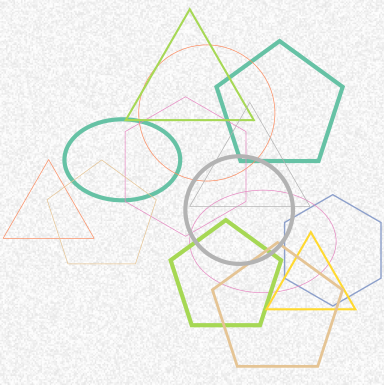[{"shape": "pentagon", "thickness": 3, "radius": 0.86, "center": [0.726, 0.721]}, {"shape": "oval", "thickness": 3, "radius": 0.75, "center": [0.318, 0.585]}, {"shape": "triangle", "thickness": 0.5, "radius": 0.68, "center": [0.126, 0.449]}, {"shape": "circle", "thickness": 0.5, "radius": 0.88, "center": [0.537, 0.707]}, {"shape": "hexagon", "thickness": 1, "radius": 0.72, "center": [0.864, 0.35]}, {"shape": "oval", "thickness": 0.5, "radius": 0.95, "center": [0.683, 0.373]}, {"shape": "hexagon", "thickness": 0.5, "radius": 0.91, "center": [0.482, 0.567]}, {"shape": "triangle", "thickness": 1.5, "radius": 0.96, "center": [0.493, 0.784]}, {"shape": "pentagon", "thickness": 3, "radius": 0.75, "center": [0.587, 0.277]}, {"shape": "triangle", "thickness": 1.5, "radius": 0.67, "center": [0.807, 0.263]}, {"shape": "pentagon", "thickness": 0.5, "radius": 0.75, "center": [0.264, 0.435]}, {"shape": "pentagon", "thickness": 2, "radius": 0.89, "center": [0.721, 0.192]}, {"shape": "circle", "thickness": 3, "radius": 0.7, "center": [0.621, 0.454]}, {"shape": "triangle", "thickness": 0.5, "radius": 0.9, "center": [0.649, 0.554]}]